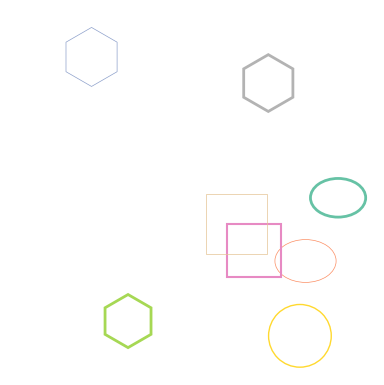[{"shape": "oval", "thickness": 2, "radius": 0.36, "center": [0.878, 0.486]}, {"shape": "oval", "thickness": 0.5, "radius": 0.4, "center": [0.794, 0.322]}, {"shape": "hexagon", "thickness": 0.5, "radius": 0.38, "center": [0.238, 0.852]}, {"shape": "square", "thickness": 1.5, "radius": 0.35, "center": [0.659, 0.35]}, {"shape": "hexagon", "thickness": 2, "radius": 0.34, "center": [0.333, 0.166]}, {"shape": "circle", "thickness": 1, "radius": 0.41, "center": [0.779, 0.128]}, {"shape": "square", "thickness": 0.5, "radius": 0.39, "center": [0.614, 0.418]}, {"shape": "hexagon", "thickness": 2, "radius": 0.37, "center": [0.697, 0.784]}]